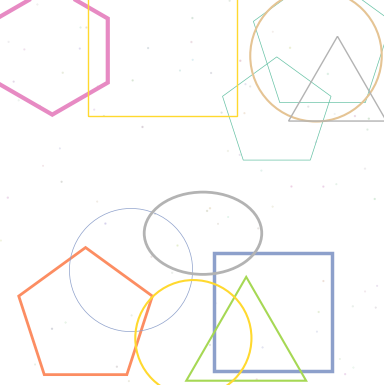[{"shape": "pentagon", "thickness": 0.5, "radius": 0.74, "center": [0.719, 0.704]}, {"shape": "pentagon", "thickness": 0.5, "radius": 0.94, "center": [0.838, 0.886]}, {"shape": "pentagon", "thickness": 2, "radius": 0.91, "center": [0.222, 0.175]}, {"shape": "square", "thickness": 2.5, "radius": 0.76, "center": [0.709, 0.19]}, {"shape": "circle", "thickness": 0.5, "radius": 0.8, "center": [0.34, 0.299]}, {"shape": "hexagon", "thickness": 3, "radius": 0.83, "center": [0.136, 0.869]}, {"shape": "triangle", "thickness": 1.5, "radius": 0.9, "center": [0.639, 0.101]}, {"shape": "square", "thickness": 1, "radius": 0.97, "center": [0.423, 0.892]}, {"shape": "circle", "thickness": 1.5, "radius": 0.75, "center": [0.502, 0.122]}, {"shape": "circle", "thickness": 1.5, "radius": 0.85, "center": [0.821, 0.855]}, {"shape": "triangle", "thickness": 1, "radius": 0.73, "center": [0.877, 0.759]}, {"shape": "oval", "thickness": 2, "radius": 0.76, "center": [0.527, 0.394]}]